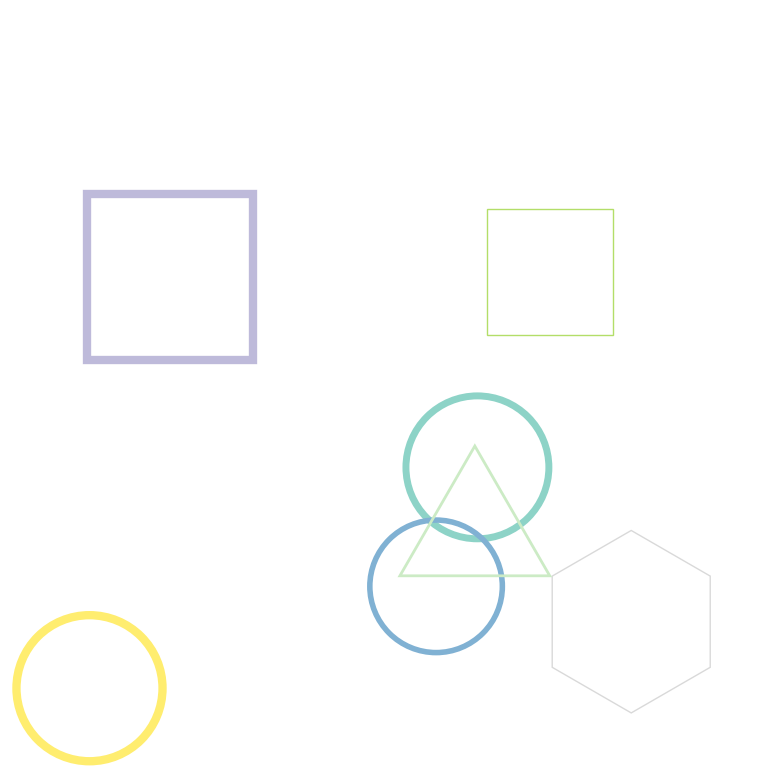[{"shape": "circle", "thickness": 2.5, "radius": 0.46, "center": [0.62, 0.393]}, {"shape": "square", "thickness": 3, "radius": 0.54, "center": [0.221, 0.64]}, {"shape": "circle", "thickness": 2, "radius": 0.43, "center": [0.566, 0.239]}, {"shape": "square", "thickness": 0.5, "radius": 0.41, "center": [0.714, 0.647]}, {"shape": "hexagon", "thickness": 0.5, "radius": 0.59, "center": [0.82, 0.193]}, {"shape": "triangle", "thickness": 1, "radius": 0.56, "center": [0.617, 0.308]}, {"shape": "circle", "thickness": 3, "radius": 0.47, "center": [0.116, 0.106]}]